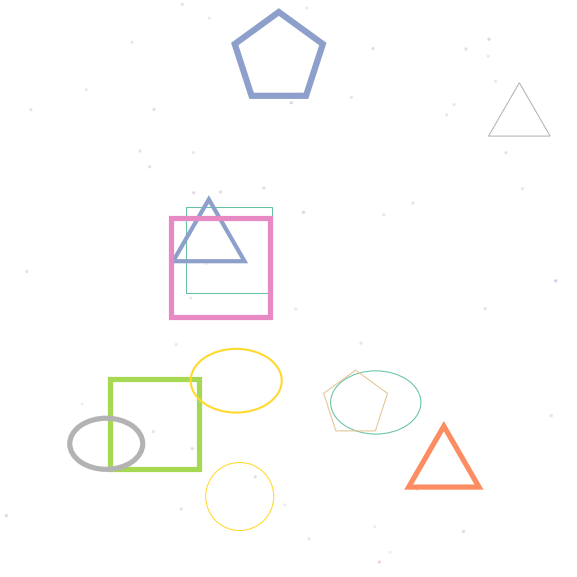[{"shape": "oval", "thickness": 0.5, "radius": 0.39, "center": [0.651, 0.302]}, {"shape": "square", "thickness": 0.5, "radius": 0.37, "center": [0.396, 0.567]}, {"shape": "triangle", "thickness": 2.5, "radius": 0.35, "center": [0.769, 0.191]}, {"shape": "pentagon", "thickness": 3, "radius": 0.4, "center": [0.483, 0.898]}, {"shape": "triangle", "thickness": 2, "radius": 0.36, "center": [0.362, 0.583]}, {"shape": "square", "thickness": 2.5, "radius": 0.43, "center": [0.382, 0.536]}, {"shape": "square", "thickness": 2.5, "radius": 0.39, "center": [0.267, 0.265]}, {"shape": "oval", "thickness": 1, "radius": 0.39, "center": [0.409, 0.34]}, {"shape": "circle", "thickness": 0.5, "radius": 0.29, "center": [0.415, 0.139]}, {"shape": "pentagon", "thickness": 0.5, "radius": 0.29, "center": [0.616, 0.3]}, {"shape": "triangle", "thickness": 0.5, "radius": 0.31, "center": [0.899, 0.794]}, {"shape": "oval", "thickness": 2.5, "radius": 0.32, "center": [0.184, 0.231]}]